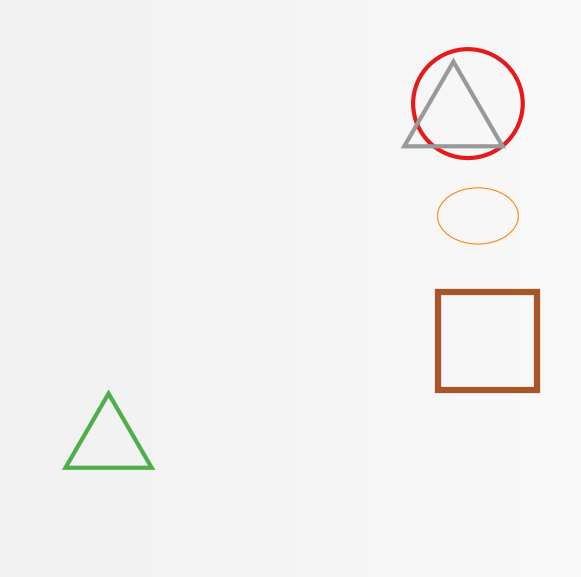[{"shape": "circle", "thickness": 2, "radius": 0.47, "center": [0.805, 0.82]}, {"shape": "triangle", "thickness": 2, "radius": 0.43, "center": [0.187, 0.232]}, {"shape": "oval", "thickness": 0.5, "radius": 0.35, "center": [0.822, 0.625]}, {"shape": "square", "thickness": 3, "radius": 0.42, "center": [0.839, 0.409]}, {"shape": "triangle", "thickness": 2, "radius": 0.49, "center": [0.78, 0.795]}]